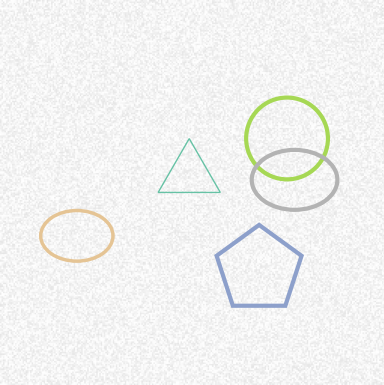[{"shape": "triangle", "thickness": 1, "radius": 0.47, "center": [0.492, 0.547]}, {"shape": "pentagon", "thickness": 3, "radius": 0.58, "center": [0.673, 0.3]}, {"shape": "circle", "thickness": 3, "radius": 0.53, "center": [0.746, 0.64]}, {"shape": "oval", "thickness": 2.5, "radius": 0.47, "center": [0.2, 0.387]}, {"shape": "oval", "thickness": 3, "radius": 0.56, "center": [0.765, 0.533]}]